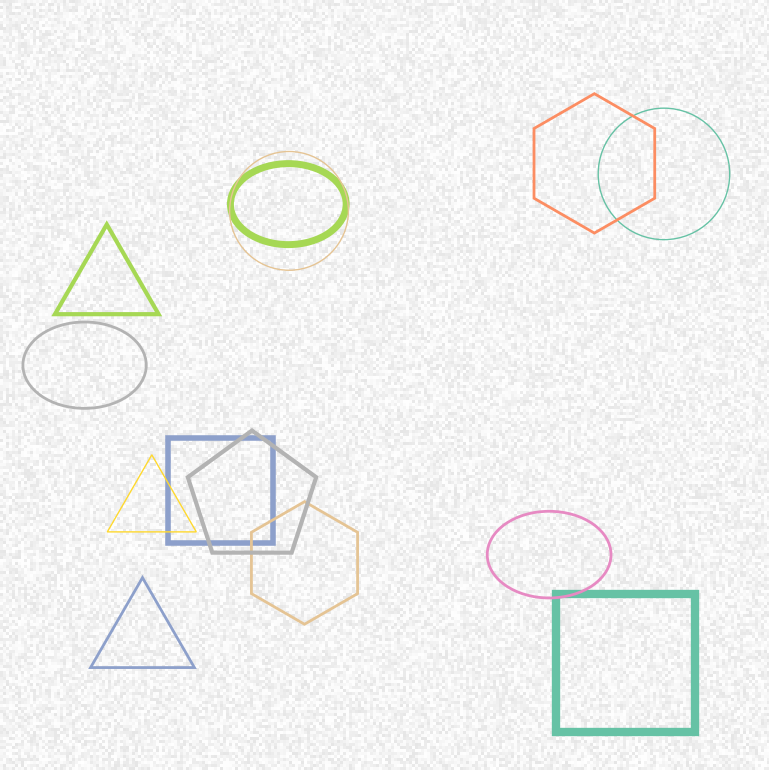[{"shape": "circle", "thickness": 0.5, "radius": 0.43, "center": [0.862, 0.774]}, {"shape": "square", "thickness": 3, "radius": 0.45, "center": [0.812, 0.139]}, {"shape": "hexagon", "thickness": 1, "radius": 0.45, "center": [0.772, 0.788]}, {"shape": "triangle", "thickness": 1, "radius": 0.39, "center": [0.185, 0.172]}, {"shape": "square", "thickness": 2, "radius": 0.34, "center": [0.287, 0.363]}, {"shape": "oval", "thickness": 1, "radius": 0.4, "center": [0.713, 0.28]}, {"shape": "oval", "thickness": 2.5, "radius": 0.38, "center": [0.374, 0.735]}, {"shape": "triangle", "thickness": 1.5, "radius": 0.39, "center": [0.139, 0.631]}, {"shape": "triangle", "thickness": 0.5, "radius": 0.33, "center": [0.197, 0.343]}, {"shape": "hexagon", "thickness": 1, "radius": 0.4, "center": [0.395, 0.269]}, {"shape": "circle", "thickness": 0.5, "radius": 0.39, "center": [0.375, 0.726]}, {"shape": "pentagon", "thickness": 1.5, "radius": 0.44, "center": [0.327, 0.353]}, {"shape": "oval", "thickness": 1, "radius": 0.4, "center": [0.11, 0.526]}]